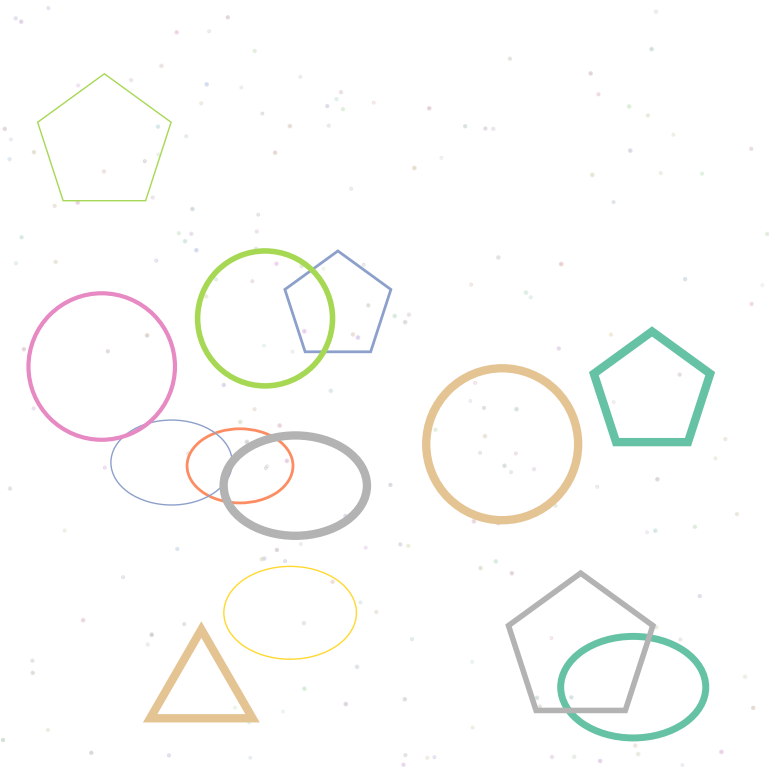[{"shape": "oval", "thickness": 2.5, "radius": 0.47, "center": [0.822, 0.108]}, {"shape": "pentagon", "thickness": 3, "radius": 0.4, "center": [0.847, 0.49]}, {"shape": "oval", "thickness": 1, "radius": 0.34, "center": [0.312, 0.395]}, {"shape": "pentagon", "thickness": 1, "radius": 0.36, "center": [0.439, 0.602]}, {"shape": "oval", "thickness": 0.5, "radius": 0.39, "center": [0.223, 0.399]}, {"shape": "circle", "thickness": 1.5, "radius": 0.48, "center": [0.132, 0.524]}, {"shape": "pentagon", "thickness": 0.5, "radius": 0.46, "center": [0.136, 0.813]}, {"shape": "circle", "thickness": 2, "radius": 0.44, "center": [0.344, 0.586]}, {"shape": "oval", "thickness": 0.5, "radius": 0.43, "center": [0.377, 0.204]}, {"shape": "triangle", "thickness": 3, "radius": 0.38, "center": [0.261, 0.106]}, {"shape": "circle", "thickness": 3, "radius": 0.49, "center": [0.652, 0.423]}, {"shape": "oval", "thickness": 3, "radius": 0.47, "center": [0.383, 0.369]}, {"shape": "pentagon", "thickness": 2, "radius": 0.49, "center": [0.754, 0.157]}]